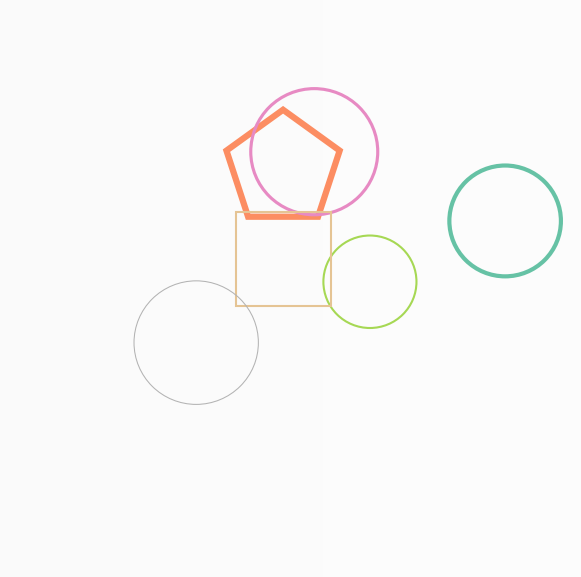[{"shape": "circle", "thickness": 2, "radius": 0.48, "center": [0.869, 0.617]}, {"shape": "pentagon", "thickness": 3, "radius": 0.51, "center": [0.487, 0.707]}, {"shape": "circle", "thickness": 1.5, "radius": 0.55, "center": [0.541, 0.736]}, {"shape": "circle", "thickness": 1, "radius": 0.4, "center": [0.636, 0.511]}, {"shape": "square", "thickness": 1, "radius": 0.41, "center": [0.488, 0.551]}, {"shape": "circle", "thickness": 0.5, "radius": 0.53, "center": [0.338, 0.406]}]